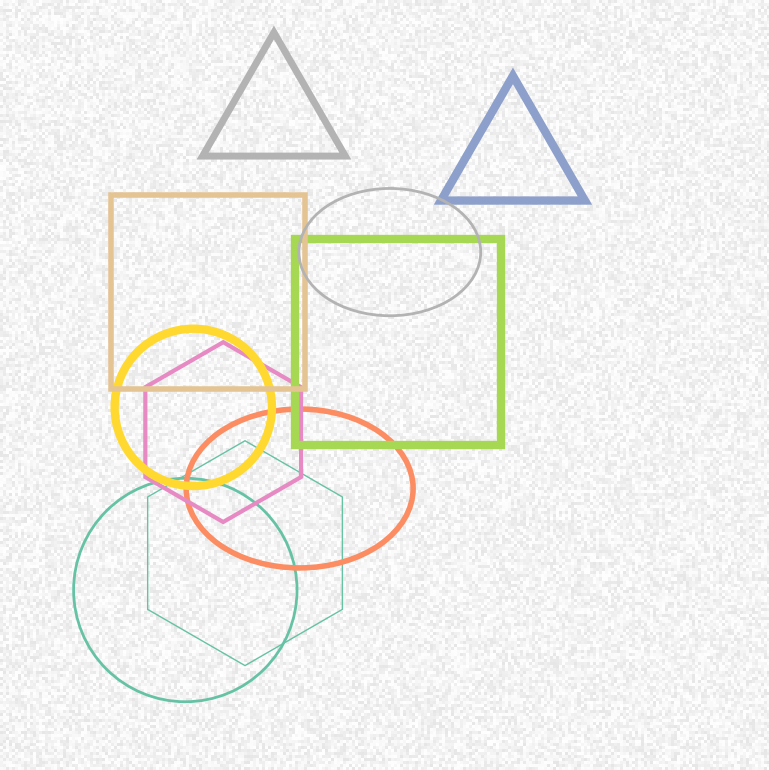[{"shape": "hexagon", "thickness": 0.5, "radius": 0.73, "center": [0.318, 0.282]}, {"shape": "circle", "thickness": 1, "radius": 0.73, "center": [0.241, 0.234]}, {"shape": "oval", "thickness": 2, "radius": 0.74, "center": [0.389, 0.366]}, {"shape": "triangle", "thickness": 3, "radius": 0.54, "center": [0.666, 0.794]}, {"shape": "hexagon", "thickness": 1.5, "radius": 0.58, "center": [0.29, 0.439]}, {"shape": "square", "thickness": 3, "radius": 0.67, "center": [0.517, 0.556]}, {"shape": "circle", "thickness": 3, "radius": 0.51, "center": [0.251, 0.471]}, {"shape": "square", "thickness": 2, "radius": 0.63, "center": [0.27, 0.621]}, {"shape": "oval", "thickness": 1, "radius": 0.59, "center": [0.506, 0.673]}, {"shape": "triangle", "thickness": 2.5, "radius": 0.54, "center": [0.356, 0.851]}]